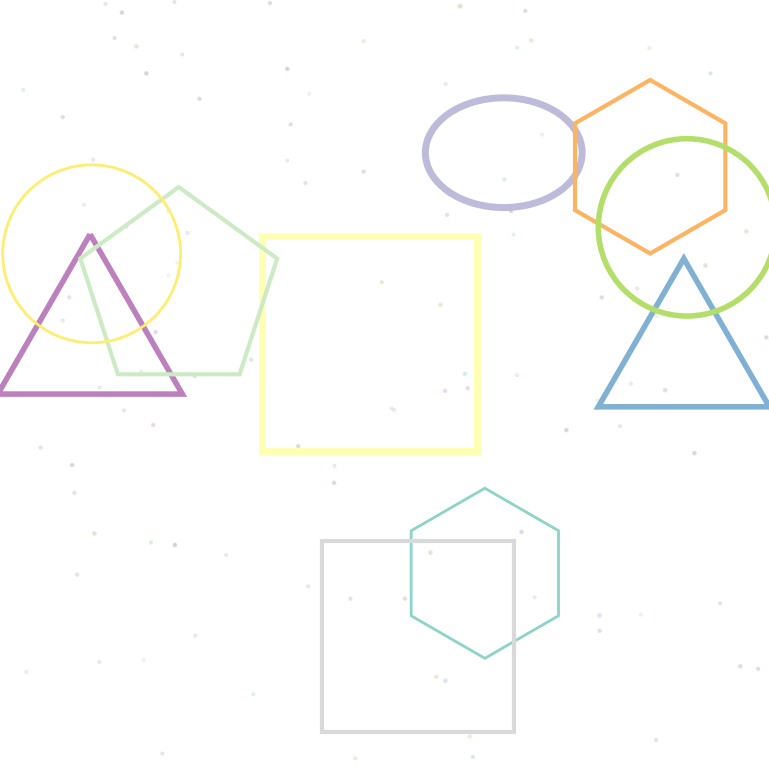[{"shape": "hexagon", "thickness": 1, "radius": 0.55, "center": [0.63, 0.256]}, {"shape": "square", "thickness": 2.5, "radius": 0.7, "center": [0.48, 0.554]}, {"shape": "oval", "thickness": 2.5, "radius": 0.51, "center": [0.654, 0.802]}, {"shape": "triangle", "thickness": 2, "radius": 0.64, "center": [0.888, 0.536]}, {"shape": "hexagon", "thickness": 1.5, "radius": 0.56, "center": [0.844, 0.783]}, {"shape": "circle", "thickness": 2, "radius": 0.58, "center": [0.892, 0.705]}, {"shape": "square", "thickness": 1.5, "radius": 0.62, "center": [0.543, 0.173]}, {"shape": "triangle", "thickness": 2, "radius": 0.69, "center": [0.117, 0.557]}, {"shape": "pentagon", "thickness": 1.5, "radius": 0.67, "center": [0.232, 0.623]}, {"shape": "circle", "thickness": 1, "radius": 0.58, "center": [0.119, 0.67]}]